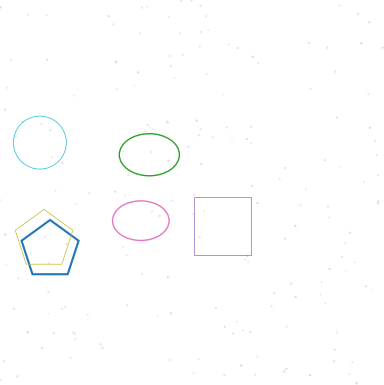[{"shape": "pentagon", "thickness": 1.5, "radius": 0.39, "center": [0.13, 0.351]}, {"shape": "oval", "thickness": 1, "radius": 0.39, "center": [0.388, 0.598]}, {"shape": "square", "thickness": 0.5, "radius": 0.37, "center": [0.579, 0.413]}, {"shape": "oval", "thickness": 1, "radius": 0.37, "center": [0.366, 0.427]}, {"shape": "pentagon", "thickness": 0.5, "radius": 0.39, "center": [0.114, 0.377]}, {"shape": "circle", "thickness": 0.5, "radius": 0.34, "center": [0.104, 0.63]}]